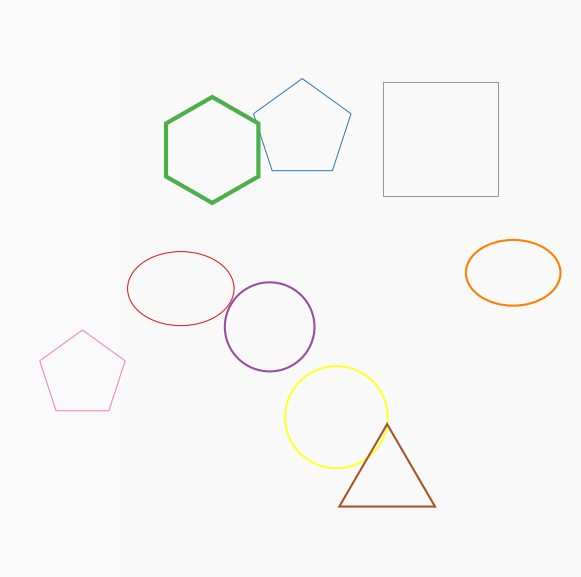[{"shape": "oval", "thickness": 0.5, "radius": 0.46, "center": [0.311, 0.499]}, {"shape": "pentagon", "thickness": 0.5, "radius": 0.44, "center": [0.52, 0.775]}, {"shape": "hexagon", "thickness": 2, "radius": 0.46, "center": [0.365, 0.739]}, {"shape": "circle", "thickness": 1, "radius": 0.39, "center": [0.464, 0.433]}, {"shape": "oval", "thickness": 1, "radius": 0.41, "center": [0.883, 0.527]}, {"shape": "circle", "thickness": 1, "radius": 0.44, "center": [0.579, 0.277]}, {"shape": "triangle", "thickness": 1, "radius": 0.48, "center": [0.666, 0.17]}, {"shape": "pentagon", "thickness": 0.5, "radius": 0.39, "center": [0.142, 0.35]}, {"shape": "square", "thickness": 0.5, "radius": 0.5, "center": [0.758, 0.759]}]